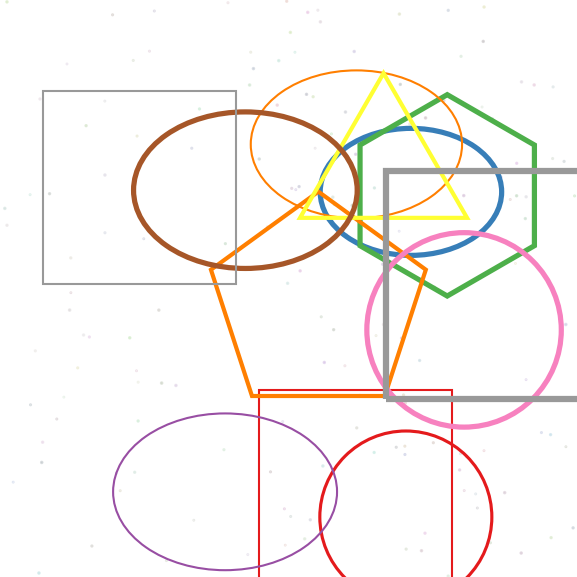[{"shape": "circle", "thickness": 1.5, "radius": 0.74, "center": [0.703, 0.104]}, {"shape": "square", "thickness": 1, "radius": 0.83, "center": [0.616, 0.157]}, {"shape": "oval", "thickness": 2.5, "radius": 0.79, "center": [0.712, 0.667]}, {"shape": "hexagon", "thickness": 2.5, "radius": 0.87, "center": [0.774, 0.661]}, {"shape": "oval", "thickness": 1, "radius": 0.97, "center": [0.39, 0.148]}, {"shape": "oval", "thickness": 1, "radius": 0.91, "center": [0.617, 0.749]}, {"shape": "pentagon", "thickness": 2, "radius": 0.98, "center": [0.551, 0.472]}, {"shape": "triangle", "thickness": 2, "radius": 0.84, "center": [0.664, 0.705]}, {"shape": "oval", "thickness": 2.5, "radius": 0.97, "center": [0.425, 0.67]}, {"shape": "circle", "thickness": 2.5, "radius": 0.84, "center": [0.804, 0.428]}, {"shape": "square", "thickness": 1, "radius": 0.84, "center": [0.242, 0.674]}, {"shape": "square", "thickness": 3, "radius": 0.99, "center": [0.866, 0.506]}]